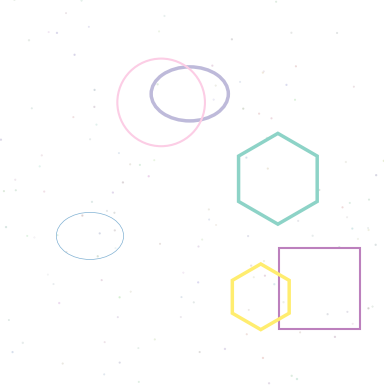[{"shape": "hexagon", "thickness": 2.5, "radius": 0.59, "center": [0.722, 0.536]}, {"shape": "oval", "thickness": 2.5, "radius": 0.5, "center": [0.493, 0.756]}, {"shape": "oval", "thickness": 0.5, "radius": 0.44, "center": [0.234, 0.387]}, {"shape": "circle", "thickness": 1.5, "radius": 0.57, "center": [0.419, 0.734]}, {"shape": "square", "thickness": 1.5, "radius": 0.52, "center": [0.829, 0.251]}, {"shape": "hexagon", "thickness": 2.5, "radius": 0.43, "center": [0.677, 0.229]}]